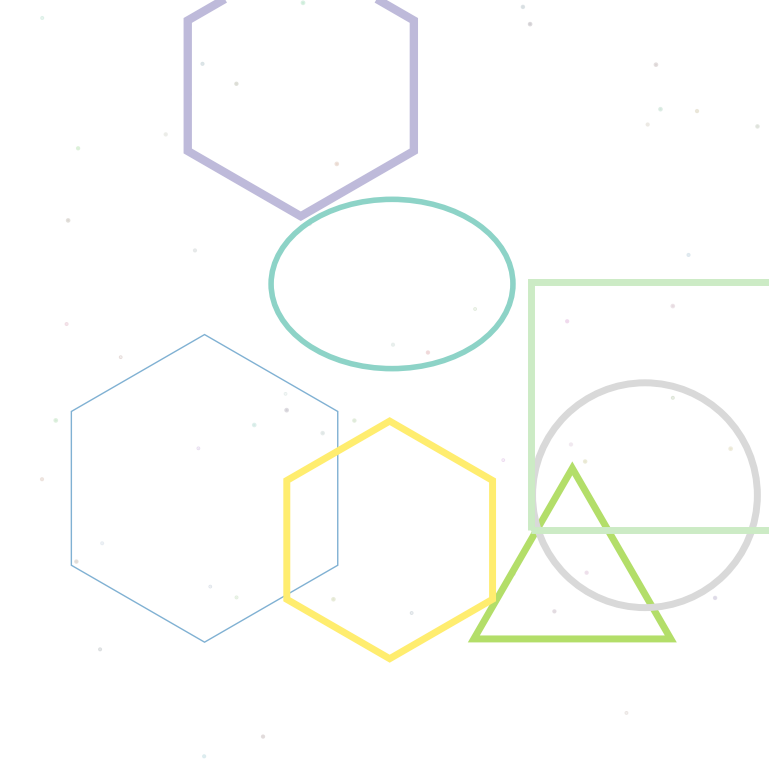[{"shape": "oval", "thickness": 2, "radius": 0.79, "center": [0.509, 0.631]}, {"shape": "hexagon", "thickness": 3, "radius": 0.85, "center": [0.391, 0.889]}, {"shape": "hexagon", "thickness": 0.5, "radius": 1.0, "center": [0.266, 0.366]}, {"shape": "triangle", "thickness": 2.5, "radius": 0.74, "center": [0.743, 0.244]}, {"shape": "circle", "thickness": 2.5, "radius": 0.73, "center": [0.838, 0.357]}, {"shape": "square", "thickness": 2.5, "radius": 0.8, "center": [0.85, 0.473]}, {"shape": "hexagon", "thickness": 2.5, "radius": 0.77, "center": [0.506, 0.299]}]